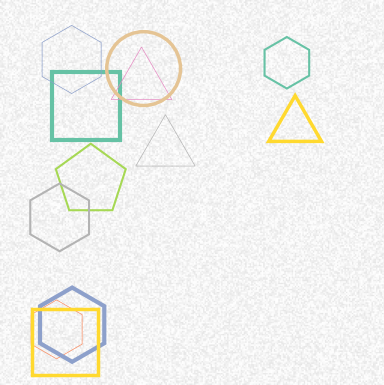[{"shape": "hexagon", "thickness": 1.5, "radius": 0.33, "center": [0.745, 0.837]}, {"shape": "square", "thickness": 3, "radius": 0.44, "center": [0.224, 0.724]}, {"shape": "hexagon", "thickness": 0.5, "radius": 0.38, "center": [0.147, 0.144]}, {"shape": "hexagon", "thickness": 0.5, "radius": 0.44, "center": [0.186, 0.846]}, {"shape": "hexagon", "thickness": 3, "radius": 0.48, "center": [0.187, 0.157]}, {"shape": "triangle", "thickness": 0.5, "radius": 0.45, "center": [0.368, 0.787]}, {"shape": "pentagon", "thickness": 1.5, "radius": 0.48, "center": [0.236, 0.531]}, {"shape": "square", "thickness": 2.5, "radius": 0.43, "center": [0.169, 0.111]}, {"shape": "triangle", "thickness": 2.5, "radius": 0.4, "center": [0.767, 0.672]}, {"shape": "circle", "thickness": 2.5, "radius": 0.48, "center": [0.373, 0.822]}, {"shape": "hexagon", "thickness": 1.5, "radius": 0.44, "center": [0.155, 0.435]}, {"shape": "triangle", "thickness": 0.5, "radius": 0.45, "center": [0.43, 0.613]}]